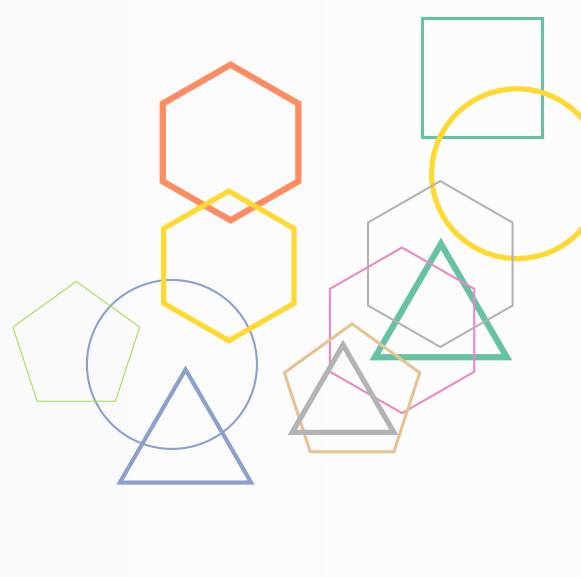[{"shape": "triangle", "thickness": 3, "radius": 0.65, "center": [0.759, 0.446]}, {"shape": "square", "thickness": 1.5, "radius": 0.52, "center": [0.829, 0.865]}, {"shape": "hexagon", "thickness": 3, "radius": 0.67, "center": [0.397, 0.752]}, {"shape": "circle", "thickness": 1, "radius": 0.73, "center": [0.296, 0.368]}, {"shape": "triangle", "thickness": 2, "radius": 0.65, "center": [0.319, 0.229]}, {"shape": "hexagon", "thickness": 1, "radius": 0.72, "center": [0.692, 0.427]}, {"shape": "pentagon", "thickness": 0.5, "radius": 0.57, "center": [0.131, 0.397]}, {"shape": "circle", "thickness": 2.5, "radius": 0.74, "center": [0.89, 0.698]}, {"shape": "hexagon", "thickness": 2.5, "radius": 0.65, "center": [0.394, 0.539]}, {"shape": "pentagon", "thickness": 1.5, "radius": 0.61, "center": [0.606, 0.316]}, {"shape": "hexagon", "thickness": 1, "radius": 0.72, "center": [0.757, 0.542]}, {"shape": "triangle", "thickness": 2.5, "radius": 0.5, "center": [0.59, 0.301]}]